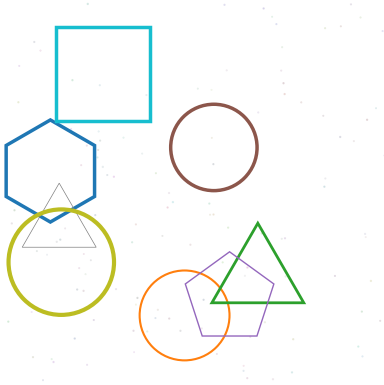[{"shape": "hexagon", "thickness": 2.5, "radius": 0.66, "center": [0.131, 0.556]}, {"shape": "circle", "thickness": 1.5, "radius": 0.58, "center": [0.479, 0.181]}, {"shape": "triangle", "thickness": 2, "radius": 0.69, "center": [0.67, 0.282]}, {"shape": "pentagon", "thickness": 1, "radius": 0.6, "center": [0.596, 0.225]}, {"shape": "circle", "thickness": 2.5, "radius": 0.56, "center": [0.556, 0.617]}, {"shape": "triangle", "thickness": 0.5, "radius": 0.55, "center": [0.154, 0.413]}, {"shape": "circle", "thickness": 3, "radius": 0.68, "center": [0.159, 0.319]}, {"shape": "square", "thickness": 2.5, "radius": 0.61, "center": [0.267, 0.808]}]